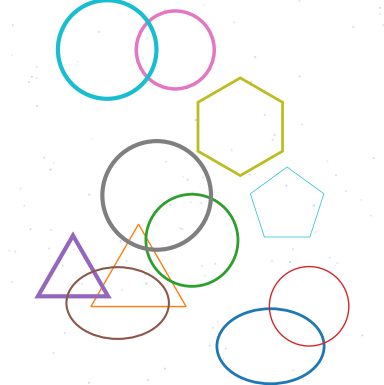[{"shape": "oval", "thickness": 2, "radius": 0.7, "center": [0.703, 0.101]}, {"shape": "triangle", "thickness": 1, "radius": 0.71, "center": [0.36, 0.275]}, {"shape": "circle", "thickness": 2, "radius": 0.6, "center": [0.499, 0.376]}, {"shape": "circle", "thickness": 1, "radius": 0.52, "center": [0.803, 0.204]}, {"shape": "triangle", "thickness": 3, "radius": 0.53, "center": [0.19, 0.283]}, {"shape": "oval", "thickness": 1.5, "radius": 0.67, "center": [0.306, 0.213]}, {"shape": "circle", "thickness": 2.5, "radius": 0.51, "center": [0.455, 0.87]}, {"shape": "circle", "thickness": 3, "radius": 0.71, "center": [0.407, 0.492]}, {"shape": "hexagon", "thickness": 2, "radius": 0.63, "center": [0.624, 0.671]}, {"shape": "pentagon", "thickness": 0.5, "radius": 0.5, "center": [0.746, 0.466]}, {"shape": "circle", "thickness": 3, "radius": 0.64, "center": [0.278, 0.871]}]